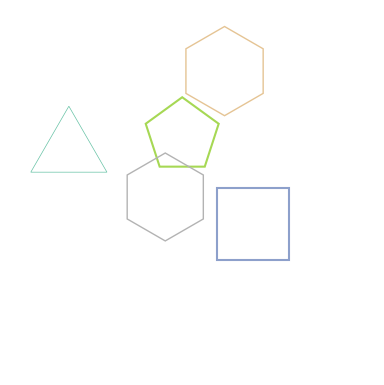[{"shape": "triangle", "thickness": 0.5, "radius": 0.57, "center": [0.179, 0.61]}, {"shape": "square", "thickness": 1.5, "radius": 0.47, "center": [0.657, 0.418]}, {"shape": "pentagon", "thickness": 1.5, "radius": 0.5, "center": [0.473, 0.648]}, {"shape": "hexagon", "thickness": 1, "radius": 0.58, "center": [0.583, 0.815]}, {"shape": "hexagon", "thickness": 1, "radius": 0.57, "center": [0.429, 0.488]}]